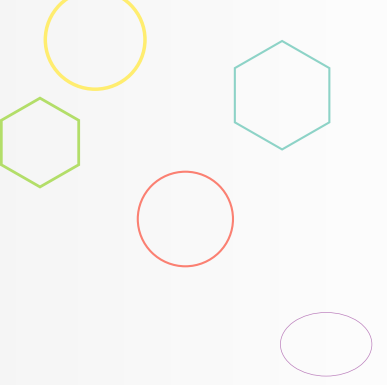[{"shape": "hexagon", "thickness": 1.5, "radius": 0.7, "center": [0.728, 0.753]}, {"shape": "circle", "thickness": 1.5, "radius": 0.61, "center": [0.478, 0.431]}, {"shape": "hexagon", "thickness": 2, "radius": 0.58, "center": [0.103, 0.63]}, {"shape": "oval", "thickness": 0.5, "radius": 0.59, "center": [0.842, 0.106]}, {"shape": "circle", "thickness": 2.5, "radius": 0.64, "center": [0.246, 0.897]}]